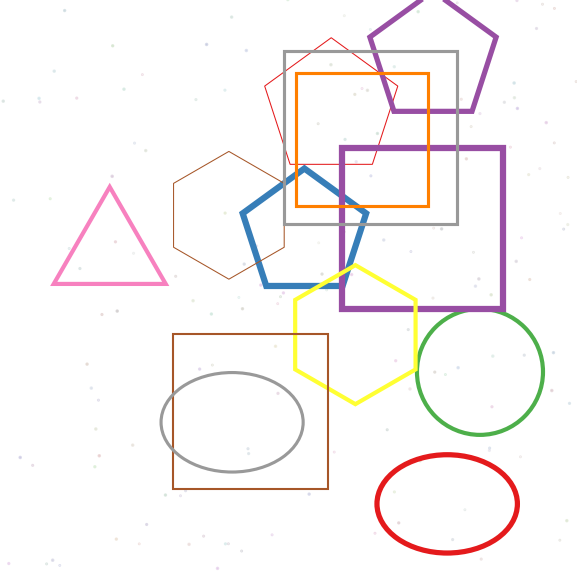[{"shape": "oval", "thickness": 2.5, "radius": 0.61, "center": [0.774, 0.127]}, {"shape": "pentagon", "thickness": 0.5, "radius": 0.61, "center": [0.574, 0.813]}, {"shape": "pentagon", "thickness": 3, "radius": 0.56, "center": [0.527, 0.595]}, {"shape": "circle", "thickness": 2, "radius": 0.55, "center": [0.831, 0.355]}, {"shape": "pentagon", "thickness": 2.5, "radius": 0.57, "center": [0.75, 0.899]}, {"shape": "square", "thickness": 3, "radius": 0.7, "center": [0.732, 0.603]}, {"shape": "square", "thickness": 1.5, "radius": 0.57, "center": [0.627, 0.758]}, {"shape": "hexagon", "thickness": 2, "radius": 0.6, "center": [0.615, 0.42]}, {"shape": "hexagon", "thickness": 0.5, "radius": 0.55, "center": [0.396, 0.626]}, {"shape": "square", "thickness": 1, "radius": 0.67, "center": [0.434, 0.286]}, {"shape": "triangle", "thickness": 2, "radius": 0.56, "center": [0.19, 0.563]}, {"shape": "oval", "thickness": 1.5, "radius": 0.62, "center": [0.402, 0.268]}, {"shape": "square", "thickness": 1.5, "radius": 0.75, "center": [0.642, 0.762]}]